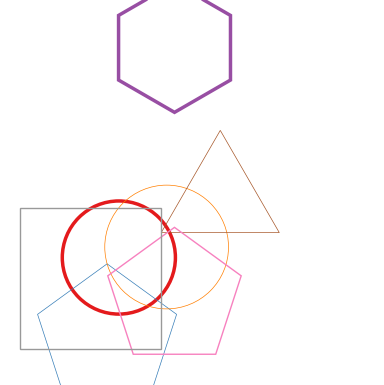[{"shape": "circle", "thickness": 2.5, "radius": 0.73, "center": [0.309, 0.331]}, {"shape": "pentagon", "thickness": 0.5, "radius": 0.95, "center": [0.278, 0.125]}, {"shape": "hexagon", "thickness": 2.5, "radius": 0.84, "center": [0.453, 0.876]}, {"shape": "circle", "thickness": 0.5, "radius": 0.8, "center": [0.433, 0.358]}, {"shape": "triangle", "thickness": 0.5, "radius": 0.89, "center": [0.572, 0.484]}, {"shape": "pentagon", "thickness": 1, "radius": 0.91, "center": [0.453, 0.227]}, {"shape": "square", "thickness": 1, "radius": 0.92, "center": [0.235, 0.276]}]